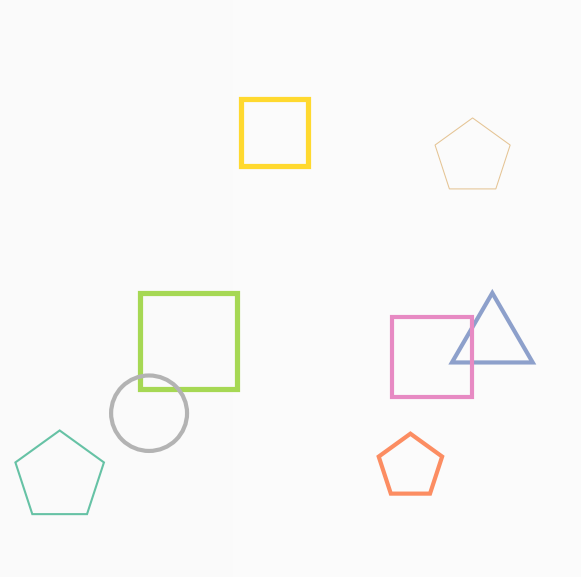[{"shape": "pentagon", "thickness": 1, "radius": 0.4, "center": [0.103, 0.174]}, {"shape": "pentagon", "thickness": 2, "radius": 0.29, "center": [0.706, 0.191]}, {"shape": "triangle", "thickness": 2, "radius": 0.4, "center": [0.847, 0.412]}, {"shape": "square", "thickness": 2, "radius": 0.34, "center": [0.743, 0.381]}, {"shape": "square", "thickness": 2.5, "radius": 0.42, "center": [0.324, 0.409]}, {"shape": "square", "thickness": 2.5, "radius": 0.29, "center": [0.473, 0.77]}, {"shape": "pentagon", "thickness": 0.5, "radius": 0.34, "center": [0.813, 0.727]}, {"shape": "circle", "thickness": 2, "radius": 0.33, "center": [0.256, 0.284]}]